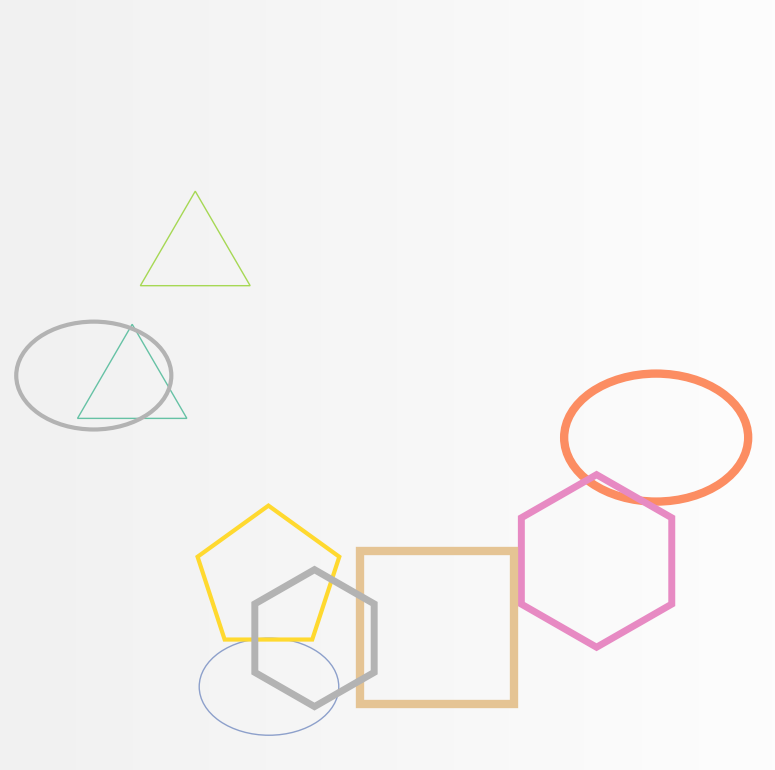[{"shape": "triangle", "thickness": 0.5, "radius": 0.41, "center": [0.171, 0.497]}, {"shape": "oval", "thickness": 3, "radius": 0.59, "center": [0.847, 0.432]}, {"shape": "oval", "thickness": 0.5, "radius": 0.45, "center": [0.347, 0.108]}, {"shape": "hexagon", "thickness": 2.5, "radius": 0.56, "center": [0.77, 0.271]}, {"shape": "triangle", "thickness": 0.5, "radius": 0.41, "center": [0.252, 0.67]}, {"shape": "pentagon", "thickness": 1.5, "radius": 0.48, "center": [0.346, 0.247]}, {"shape": "square", "thickness": 3, "radius": 0.5, "center": [0.563, 0.185]}, {"shape": "hexagon", "thickness": 2.5, "radius": 0.44, "center": [0.406, 0.171]}, {"shape": "oval", "thickness": 1.5, "radius": 0.5, "center": [0.121, 0.512]}]